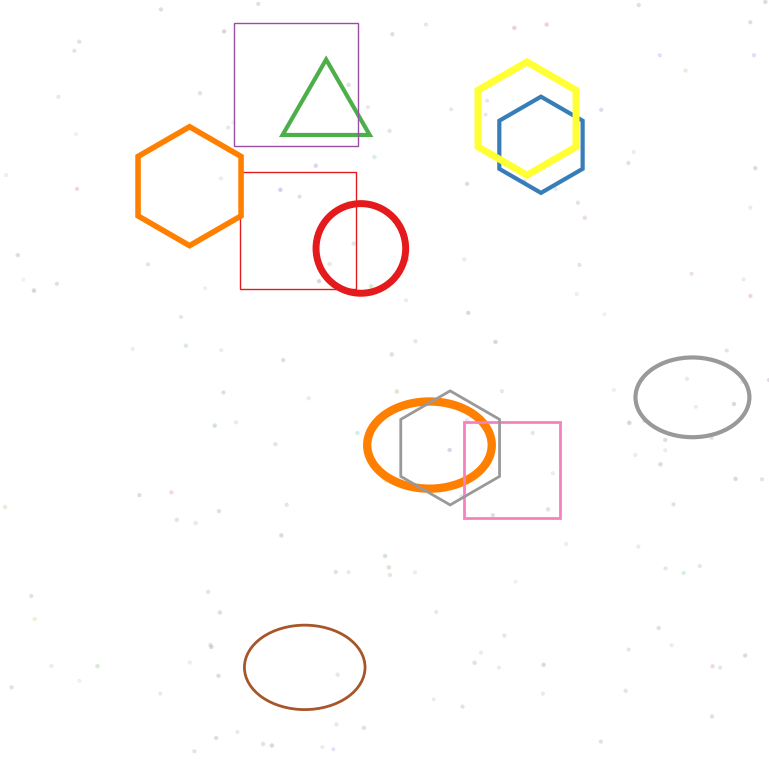[{"shape": "circle", "thickness": 2.5, "radius": 0.29, "center": [0.469, 0.677]}, {"shape": "square", "thickness": 0.5, "radius": 0.38, "center": [0.387, 0.701]}, {"shape": "hexagon", "thickness": 1.5, "radius": 0.31, "center": [0.703, 0.812]}, {"shape": "triangle", "thickness": 1.5, "radius": 0.33, "center": [0.424, 0.857]}, {"shape": "square", "thickness": 0.5, "radius": 0.4, "center": [0.384, 0.891]}, {"shape": "hexagon", "thickness": 2, "radius": 0.39, "center": [0.246, 0.758]}, {"shape": "oval", "thickness": 3, "radius": 0.4, "center": [0.558, 0.422]}, {"shape": "hexagon", "thickness": 2.5, "radius": 0.37, "center": [0.684, 0.846]}, {"shape": "oval", "thickness": 1, "radius": 0.39, "center": [0.396, 0.133]}, {"shape": "square", "thickness": 1, "radius": 0.31, "center": [0.665, 0.389]}, {"shape": "oval", "thickness": 1.5, "radius": 0.37, "center": [0.899, 0.484]}, {"shape": "hexagon", "thickness": 1, "radius": 0.37, "center": [0.585, 0.418]}]